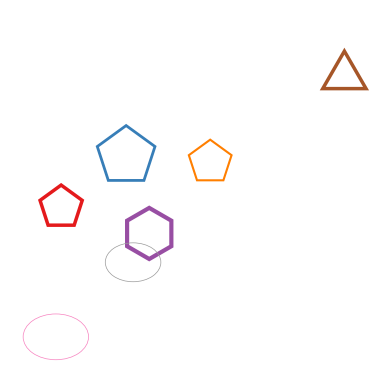[{"shape": "pentagon", "thickness": 2.5, "radius": 0.29, "center": [0.159, 0.462]}, {"shape": "pentagon", "thickness": 2, "radius": 0.39, "center": [0.328, 0.595]}, {"shape": "hexagon", "thickness": 3, "radius": 0.33, "center": [0.388, 0.394]}, {"shape": "pentagon", "thickness": 1.5, "radius": 0.29, "center": [0.546, 0.579]}, {"shape": "triangle", "thickness": 2.5, "radius": 0.32, "center": [0.895, 0.802]}, {"shape": "oval", "thickness": 0.5, "radius": 0.42, "center": [0.145, 0.125]}, {"shape": "oval", "thickness": 0.5, "radius": 0.36, "center": [0.346, 0.319]}]